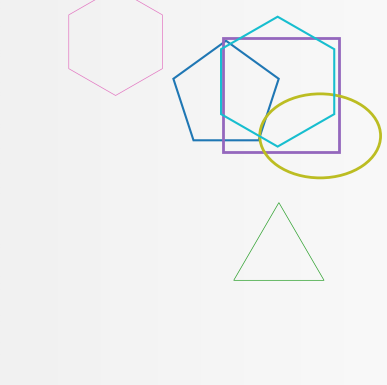[{"shape": "pentagon", "thickness": 1.5, "radius": 0.71, "center": [0.583, 0.751]}, {"shape": "triangle", "thickness": 0.5, "radius": 0.67, "center": [0.72, 0.339]}, {"shape": "square", "thickness": 2, "radius": 0.75, "center": [0.725, 0.753]}, {"shape": "hexagon", "thickness": 0.5, "radius": 0.7, "center": [0.298, 0.892]}, {"shape": "oval", "thickness": 2, "radius": 0.78, "center": [0.826, 0.647]}, {"shape": "hexagon", "thickness": 1.5, "radius": 0.84, "center": [0.717, 0.788]}]